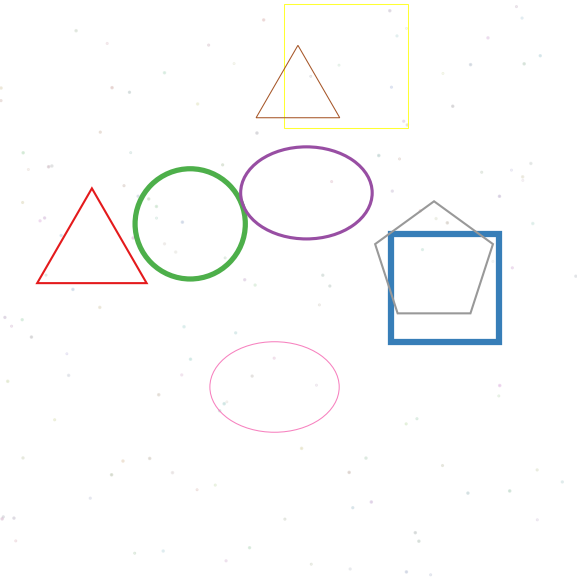[{"shape": "triangle", "thickness": 1, "radius": 0.55, "center": [0.159, 0.564]}, {"shape": "square", "thickness": 3, "radius": 0.47, "center": [0.77, 0.501]}, {"shape": "circle", "thickness": 2.5, "radius": 0.48, "center": [0.329, 0.611]}, {"shape": "oval", "thickness": 1.5, "radius": 0.57, "center": [0.531, 0.665]}, {"shape": "square", "thickness": 0.5, "radius": 0.54, "center": [0.599, 0.884]}, {"shape": "triangle", "thickness": 0.5, "radius": 0.42, "center": [0.516, 0.837]}, {"shape": "oval", "thickness": 0.5, "radius": 0.56, "center": [0.475, 0.329]}, {"shape": "pentagon", "thickness": 1, "radius": 0.54, "center": [0.752, 0.543]}]